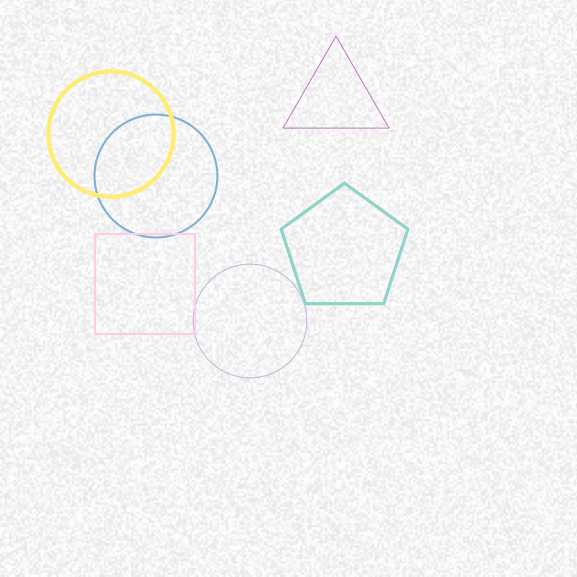[{"shape": "pentagon", "thickness": 1.5, "radius": 0.58, "center": [0.597, 0.567]}, {"shape": "circle", "thickness": 0.5, "radius": 0.49, "center": [0.433, 0.443]}, {"shape": "circle", "thickness": 1, "radius": 0.53, "center": [0.27, 0.694]}, {"shape": "square", "thickness": 1, "radius": 0.43, "center": [0.251, 0.507]}, {"shape": "triangle", "thickness": 0.5, "radius": 0.53, "center": [0.582, 0.83]}, {"shape": "circle", "thickness": 2, "radius": 0.54, "center": [0.192, 0.767]}]